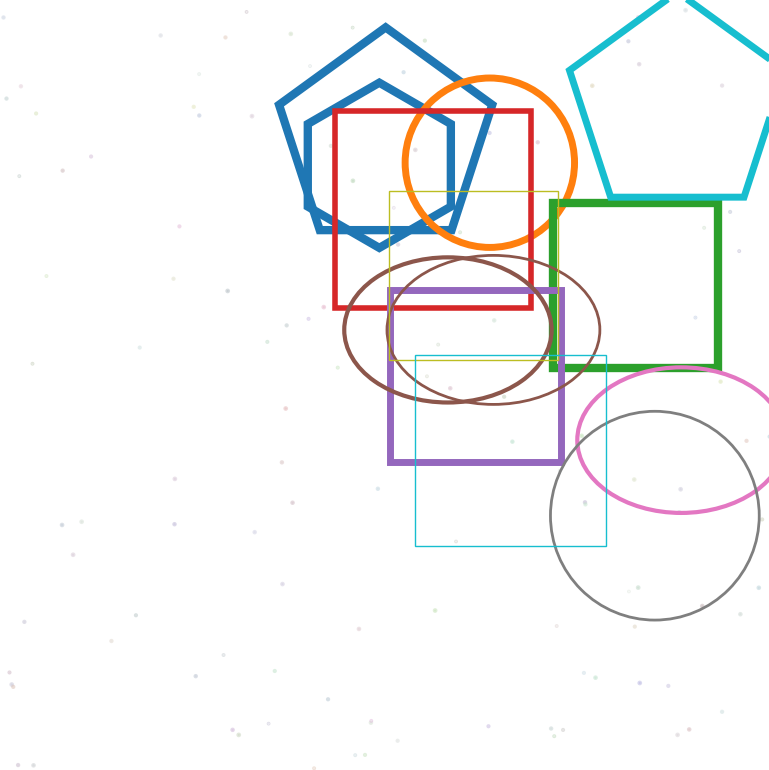[{"shape": "hexagon", "thickness": 3, "radius": 0.54, "center": [0.493, 0.785]}, {"shape": "pentagon", "thickness": 3, "radius": 0.73, "center": [0.501, 0.819]}, {"shape": "circle", "thickness": 2.5, "radius": 0.55, "center": [0.636, 0.789]}, {"shape": "square", "thickness": 3, "radius": 0.53, "center": [0.825, 0.629]}, {"shape": "square", "thickness": 2, "radius": 0.64, "center": [0.562, 0.728]}, {"shape": "square", "thickness": 2.5, "radius": 0.56, "center": [0.618, 0.511]}, {"shape": "oval", "thickness": 1.5, "radius": 0.67, "center": [0.582, 0.572]}, {"shape": "oval", "thickness": 1, "radius": 0.69, "center": [0.641, 0.572]}, {"shape": "oval", "thickness": 1.5, "radius": 0.68, "center": [0.885, 0.428]}, {"shape": "circle", "thickness": 1, "radius": 0.68, "center": [0.85, 0.33]}, {"shape": "square", "thickness": 0.5, "radius": 0.55, "center": [0.615, 0.642]}, {"shape": "pentagon", "thickness": 2.5, "radius": 0.74, "center": [0.88, 0.863]}, {"shape": "square", "thickness": 0.5, "radius": 0.62, "center": [0.663, 0.415]}]